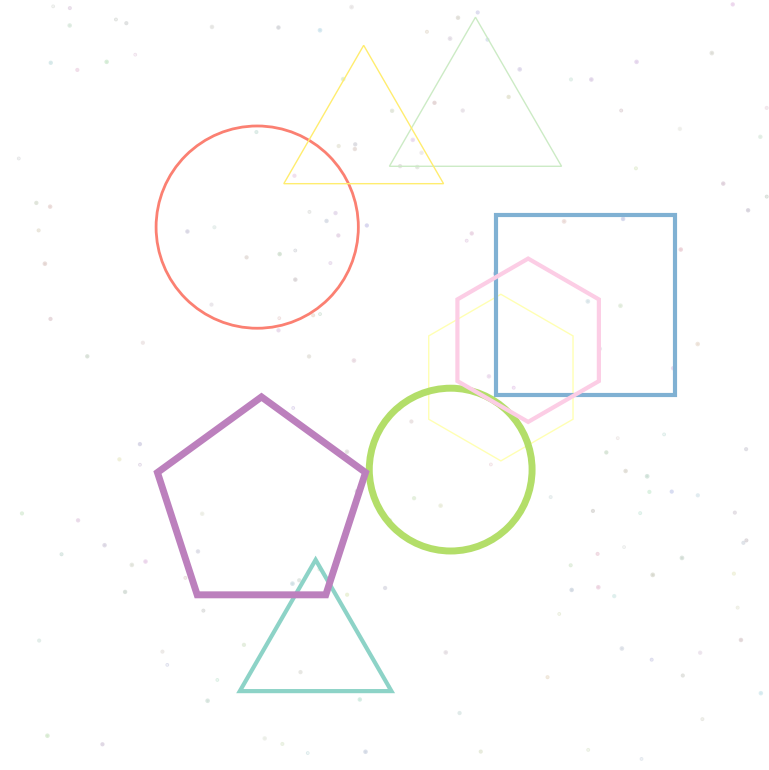[{"shape": "triangle", "thickness": 1.5, "radius": 0.57, "center": [0.41, 0.159]}, {"shape": "hexagon", "thickness": 0.5, "radius": 0.54, "center": [0.65, 0.51]}, {"shape": "circle", "thickness": 1, "radius": 0.66, "center": [0.334, 0.705]}, {"shape": "square", "thickness": 1.5, "radius": 0.58, "center": [0.761, 0.604]}, {"shape": "circle", "thickness": 2.5, "radius": 0.53, "center": [0.585, 0.39]}, {"shape": "hexagon", "thickness": 1.5, "radius": 0.53, "center": [0.686, 0.558]}, {"shape": "pentagon", "thickness": 2.5, "radius": 0.71, "center": [0.34, 0.342]}, {"shape": "triangle", "thickness": 0.5, "radius": 0.65, "center": [0.618, 0.849]}, {"shape": "triangle", "thickness": 0.5, "radius": 0.6, "center": [0.472, 0.821]}]